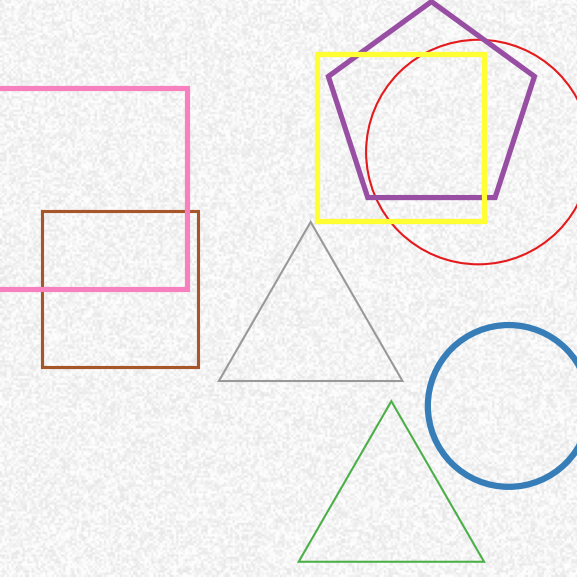[{"shape": "circle", "thickness": 1, "radius": 0.97, "center": [0.828, 0.736]}, {"shape": "circle", "thickness": 3, "radius": 0.7, "center": [0.881, 0.296]}, {"shape": "triangle", "thickness": 1, "radius": 0.93, "center": [0.678, 0.119]}, {"shape": "pentagon", "thickness": 2.5, "radius": 0.94, "center": [0.747, 0.809]}, {"shape": "square", "thickness": 2.5, "radius": 0.72, "center": [0.694, 0.76]}, {"shape": "square", "thickness": 1.5, "radius": 0.68, "center": [0.208, 0.499]}, {"shape": "square", "thickness": 2.5, "radius": 0.87, "center": [0.15, 0.673]}, {"shape": "triangle", "thickness": 1, "radius": 0.92, "center": [0.538, 0.431]}]